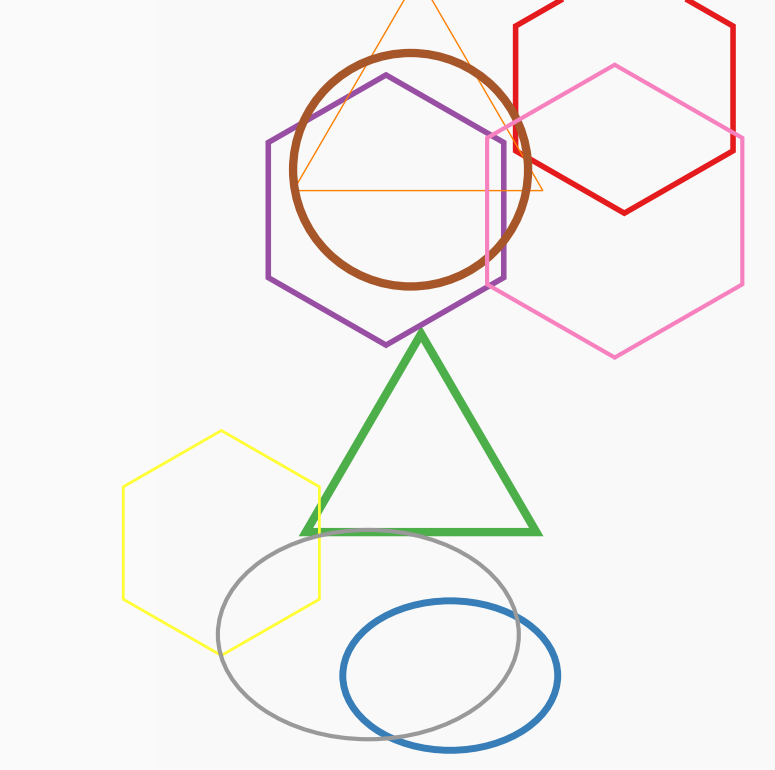[{"shape": "hexagon", "thickness": 2, "radius": 0.81, "center": [0.806, 0.885]}, {"shape": "oval", "thickness": 2.5, "radius": 0.69, "center": [0.581, 0.123]}, {"shape": "triangle", "thickness": 3, "radius": 0.86, "center": [0.543, 0.395]}, {"shape": "hexagon", "thickness": 2, "radius": 0.88, "center": [0.498, 0.727]}, {"shape": "triangle", "thickness": 0.5, "radius": 0.93, "center": [0.539, 0.845]}, {"shape": "hexagon", "thickness": 1, "radius": 0.73, "center": [0.286, 0.295]}, {"shape": "circle", "thickness": 3, "radius": 0.76, "center": [0.53, 0.78]}, {"shape": "hexagon", "thickness": 1.5, "radius": 0.95, "center": [0.793, 0.726]}, {"shape": "oval", "thickness": 1.5, "radius": 0.97, "center": [0.475, 0.176]}]